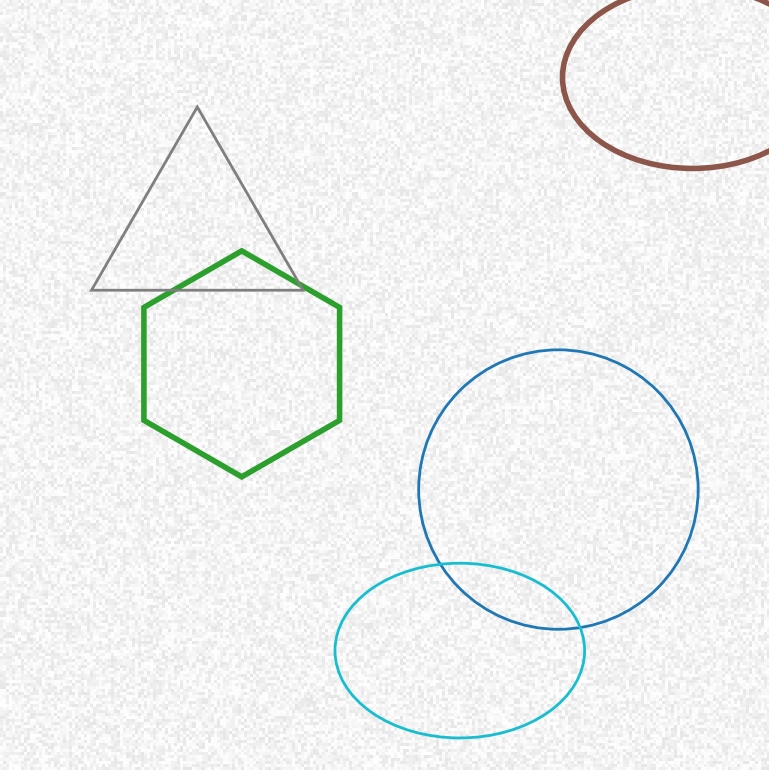[{"shape": "circle", "thickness": 1, "radius": 0.91, "center": [0.725, 0.364]}, {"shape": "hexagon", "thickness": 2, "radius": 0.73, "center": [0.314, 0.527]}, {"shape": "oval", "thickness": 2, "radius": 0.84, "center": [0.899, 0.899]}, {"shape": "triangle", "thickness": 1, "radius": 0.79, "center": [0.256, 0.702]}, {"shape": "oval", "thickness": 1, "radius": 0.81, "center": [0.597, 0.155]}]